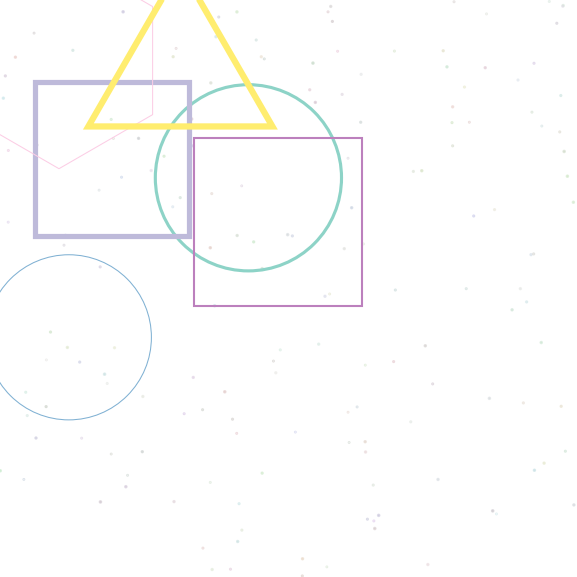[{"shape": "circle", "thickness": 1.5, "radius": 0.81, "center": [0.43, 0.691]}, {"shape": "square", "thickness": 2.5, "radius": 0.67, "center": [0.194, 0.724]}, {"shape": "circle", "thickness": 0.5, "radius": 0.71, "center": [0.119, 0.415]}, {"shape": "hexagon", "thickness": 0.5, "radius": 0.94, "center": [0.102, 0.894]}, {"shape": "square", "thickness": 1, "radius": 0.73, "center": [0.482, 0.614]}, {"shape": "triangle", "thickness": 3, "radius": 0.92, "center": [0.312, 0.872]}]